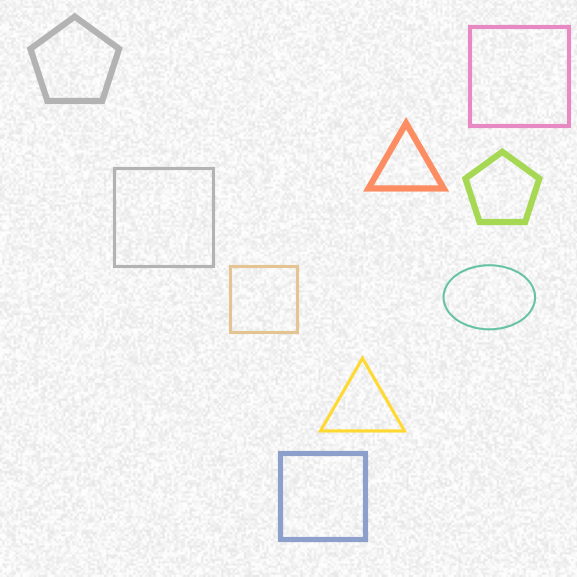[{"shape": "oval", "thickness": 1, "radius": 0.4, "center": [0.847, 0.484]}, {"shape": "triangle", "thickness": 3, "radius": 0.38, "center": [0.703, 0.71]}, {"shape": "square", "thickness": 2.5, "radius": 0.37, "center": [0.559, 0.14]}, {"shape": "square", "thickness": 2, "radius": 0.43, "center": [0.9, 0.867]}, {"shape": "pentagon", "thickness": 3, "radius": 0.34, "center": [0.87, 0.669]}, {"shape": "triangle", "thickness": 1.5, "radius": 0.42, "center": [0.628, 0.295]}, {"shape": "square", "thickness": 1.5, "radius": 0.29, "center": [0.456, 0.481]}, {"shape": "pentagon", "thickness": 3, "radius": 0.4, "center": [0.129, 0.89]}, {"shape": "square", "thickness": 1.5, "radius": 0.42, "center": [0.283, 0.623]}]